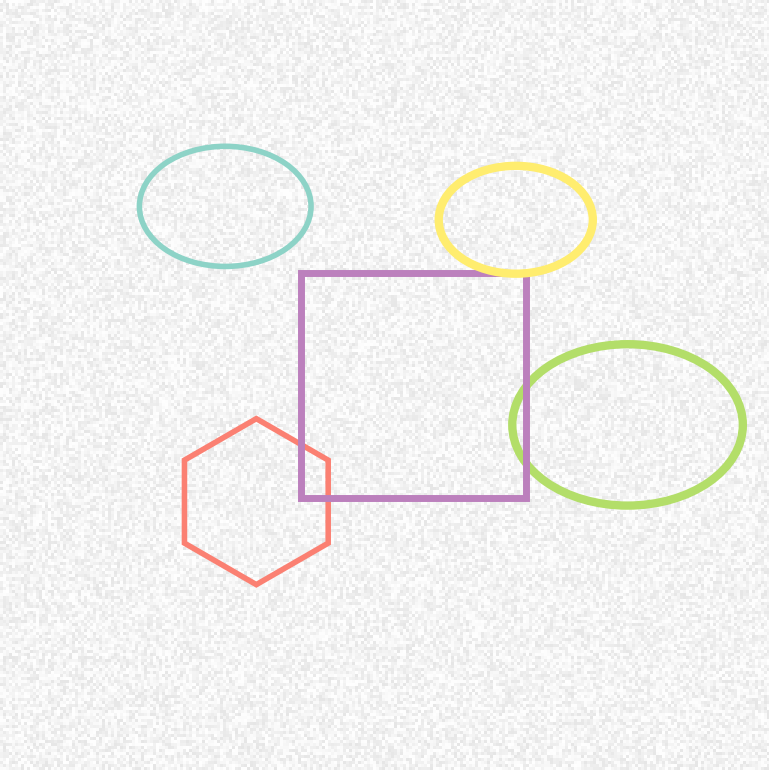[{"shape": "oval", "thickness": 2, "radius": 0.56, "center": [0.292, 0.732]}, {"shape": "hexagon", "thickness": 2, "radius": 0.54, "center": [0.333, 0.349]}, {"shape": "oval", "thickness": 3, "radius": 0.75, "center": [0.815, 0.448]}, {"shape": "square", "thickness": 2.5, "radius": 0.73, "center": [0.537, 0.5]}, {"shape": "oval", "thickness": 3, "radius": 0.5, "center": [0.67, 0.715]}]